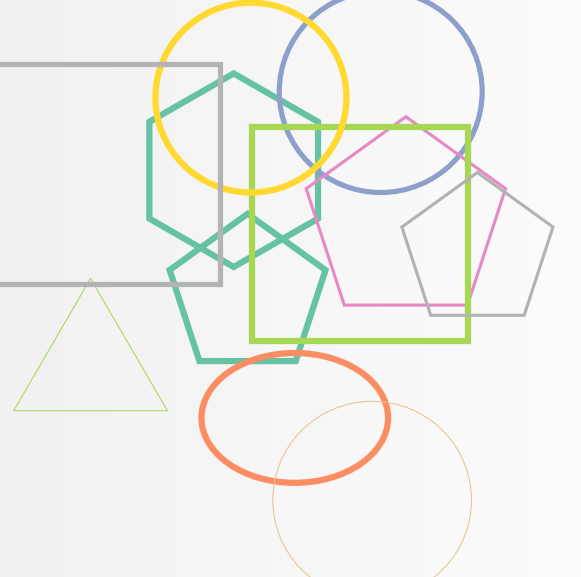[{"shape": "pentagon", "thickness": 3, "radius": 0.7, "center": [0.426, 0.488]}, {"shape": "hexagon", "thickness": 3, "radius": 0.84, "center": [0.402, 0.704]}, {"shape": "oval", "thickness": 3, "radius": 0.8, "center": [0.507, 0.275]}, {"shape": "circle", "thickness": 2.5, "radius": 0.87, "center": [0.655, 0.84]}, {"shape": "pentagon", "thickness": 1.5, "radius": 0.9, "center": [0.698, 0.617]}, {"shape": "triangle", "thickness": 0.5, "radius": 0.76, "center": [0.156, 0.364]}, {"shape": "square", "thickness": 3, "radius": 0.93, "center": [0.619, 0.594]}, {"shape": "circle", "thickness": 3, "radius": 0.82, "center": [0.432, 0.83]}, {"shape": "circle", "thickness": 0.5, "radius": 0.85, "center": [0.64, 0.133]}, {"shape": "square", "thickness": 2.5, "radius": 0.95, "center": [0.188, 0.698]}, {"shape": "pentagon", "thickness": 1.5, "radius": 0.68, "center": [0.821, 0.564]}]